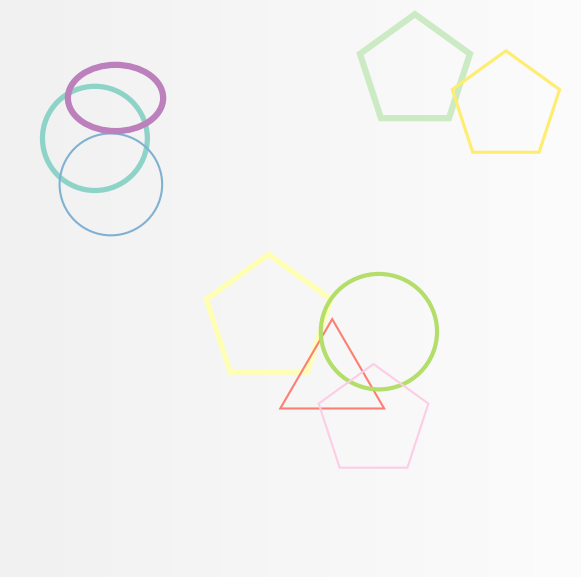[{"shape": "circle", "thickness": 2.5, "radius": 0.45, "center": [0.163, 0.759]}, {"shape": "pentagon", "thickness": 2.5, "radius": 0.56, "center": [0.462, 0.446]}, {"shape": "triangle", "thickness": 1, "radius": 0.52, "center": [0.572, 0.343]}, {"shape": "circle", "thickness": 1, "radius": 0.44, "center": [0.191, 0.68]}, {"shape": "circle", "thickness": 2, "radius": 0.5, "center": [0.652, 0.425]}, {"shape": "pentagon", "thickness": 1, "radius": 0.5, "center": [0.643, 0.27]}, {"shape": "oval", "thickness": 3, "radius": 0.41, "center": [0.199, 0.829]}, {"shape": "pentagon", "thickness": 3, "radius": 0.5, "center": [0.714, 0.875]}, {"shape": "pentagon", "thickness": 1.5, "radius": 0.49, "center": [0.87, 0.814]}]